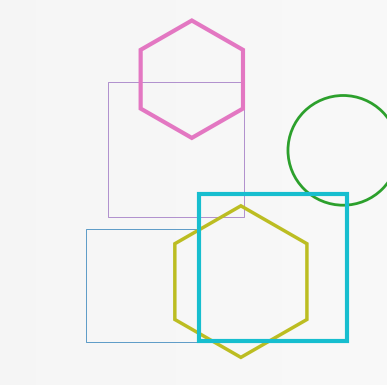[{"shape": "square", "thickness": 0.5, "radius": 0.73, "center": [0.367, 0.258]}, {"shape": "circle", "thickness": 2, "radius": 0.71, "center": [0.886, 0.609]}, {"shape": "square", "thickness": 0.5, "radius": 0.88, "center": [0.454, 0.611]}, {"shape": "hexagon", "thickness": 3, "radius": 0.76, "center": [0.495, 0.794]}, {"shape": "hexagon", "thickness": 2.5, "radius": 0.98, "center": [0.622, 0.269]}, {"shape": "square", "thickness": 3, "radius": 0.95, "center": [0.705, 0.305]}]